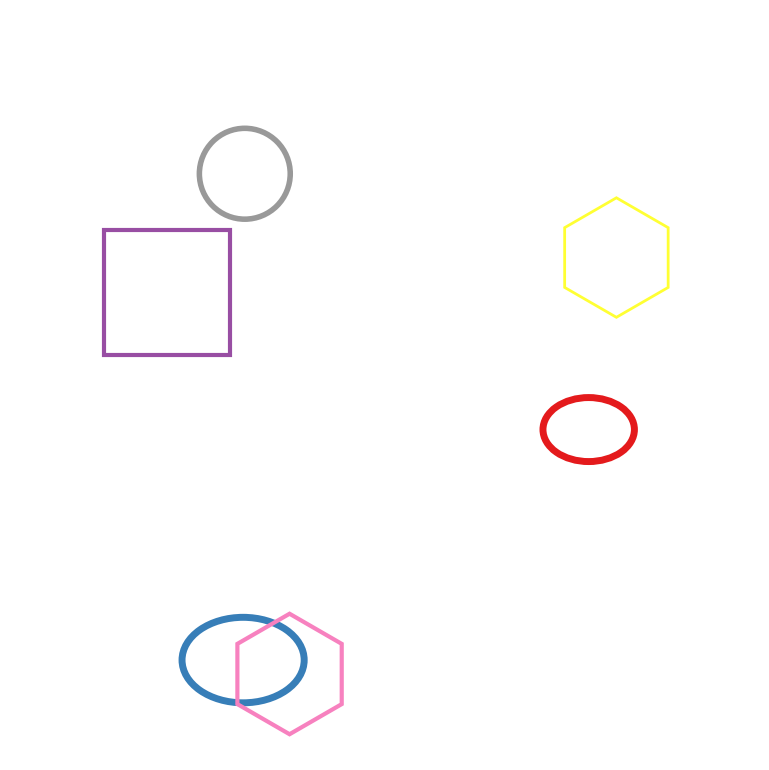[{"shape": "oval", "thickness": 2.5, "radius": 0.3, "center": [0.765, 0.442]}, {"shape": "oval", "thickness": 2.5, "radius": 0.4, "center": [0.316, 0.143]}, {"shape": "square", "thickness": 1.5, "radius": 0.41, "center": [0.217, 0.62]}, {"shape": "hexagon", "thickness": 1, "radius": 0.39, "center": [0.801, 0.666]}, {"shape": "hexagon", "thickness": 1.5, "radius": 0.39, "center": [0.376, 0.125]}, {"shape": "circle", "thickness": 2, "radius": 0.3, "center": [0.318, 0.774]}]